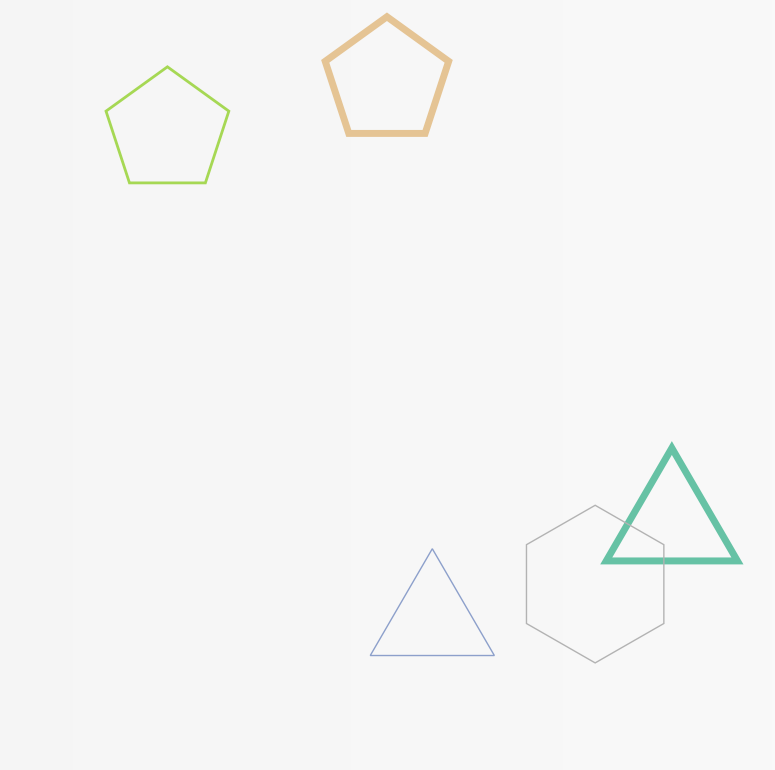[{"shape": "triangle", "thickness": 2.5, "radius": 0.49, "center": [0.867, 0.32]}, {"shape": "triangle", "thickness": 0.5, "radius": 0.46, "center": [0.558, 0.195]}, {"shape": "pentagon", "thickness": 1, "radius": 0.42, "center": [0.216, 0.83]}, {"shape": "pentagon", "thickness": 2.5, "radius": 0.42, "center": [0.499, 0.894]}, {"shape": "hexagon", "thickness": 0.5, "radius": 0.51, "center": [0.768, 0.241]}]